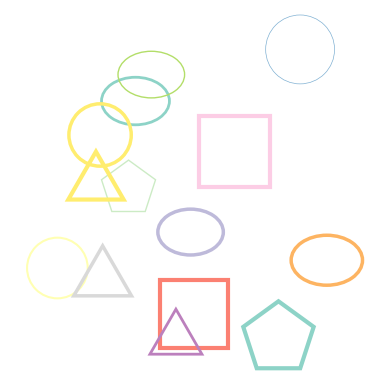[{"shape": "pentagon", "thickness": 3, "radius": 0.48, "center": [0.723, 0.121]}, {"shape": "oval", "thickness": 2, "radius": 0.44, "center": [0.352, 0.738]}, {"shape": "circle", "thickness": 1.5, "radius": 0.39, "center": [0.149, 0.304]}, {"shape": "oval", "thickness": 2.5, "radius": 0.43, "center": [0.495, 0.397]}, {"shape": "square", "thickness": 3, "radius": 0.44, "center": [0.505, 0.185]}, {"shape": "circle", "thickness": 0.5, "radius": 0.45, "center": [0.78, 0.872]}, {"shape": "oval", "thickness": 2.5, "radius": 0.46, "center": [0.849, 0.324]}, {"shape": "oval", "thickness": 1, "radius": 0.43, "center": [0.393, 0.806]}, {"shape": "square", "thickness": 3, "radius": 0.46, "center": [0.608, 0.607]}, {"shape": "triangle", "thickness": 2.5, "radius": 0.43, "center": [0.267, 0.275]}, {"shape": "triangle", "thickness": 2, "radius": 0.39, "center": [0.457, 0.119]}, {"shape": "pentagon", "thickness": 1, "radius": 0.37, "center": [0.334, 0.51]}, {"shape": "circle", "thickness": 2.5, "radius": 0.4, "center": [0.26, 0.649]}, {"shape": "triangle", "thickness": 3, "radius": 0.41, "center": [0.249, 0.523]}]